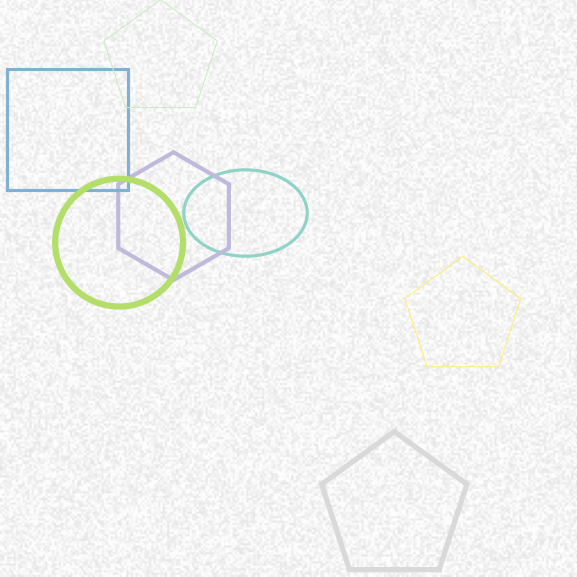[{"shape": "oval", "thickness": 1.5, "radius": 0.53, "center": [0.425, 0.63]}, {"shape": "hexagon", "thickness": 2, "radius": 0.55, "center": [0.301, 0.625]}, {"shape": "square", "thickness": 1.5, "radius": 0.52, "center": [0.117, 0.775]}, {"shape": "circle", "thickness": 3, "radius": 0.55, "center": [0.206, 0.579]}, {"shape": "pentagon", "thickness": 2.5, "radius": 0.66, "center": [0.683, 0.12]}, {"shape": "pentagon", "thickness": 0.5, "radius": 0.52, "center": [0.278, 0.896]}, {"shape": "pentagon", "thickness": 0.5, "radius": 0.53, "center": [0.801, 0.45]}]